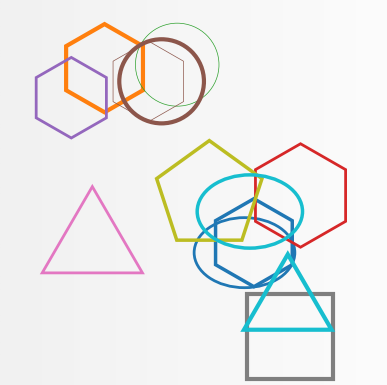[{"shape": "hexagon", "thickness": 2.5, "radius": 0.57, "center": [0.655, 0.37]}, {"shape": "oval", "thickness": 2, "radius": 0.65, "center": [0.631, 0.344]}, {"shape": "hexagon", "thickness": 3, "radius": 0.57, "center": [0.27, 0.823]}, {"shape": "circle", "thickness": 0.5, "radius": 0.54, "center": [0.457, 0.832]}, {"shape": "hexagon", "thickness": 2, "radius": 0.67, "center": [0.776, 0.492]}, {"shape": "hexagon", "thickness": 2, "radius": 0.52, "center": [0.184, 0.746]}, {"shape": "hexagon", "thickness": 0.5, "radius": 0.52, "center": [0.383, 0.789]}, {"shape": "circle", "thickness": 3, "radius": 0.55, "center": [0.417, 0.789]}, {"shape": "triangle", "thickness": 2, "radius": 0.75, "center": [0.238, 0.366]}, {"shape": "square", "thickness": 3, "radius": 0.55, "center": [0.749, 0.126]}, {"shape": "pentagon", "thickness": 2.5, "radius": 0.71, "center": [0.54, 0.492]}, {"shape": "oval", "thickness": 2.5, "radius": 0.68, "center": [0.645, 0.451]}, {"shape": "triangle", "thickness": 3, "radius": 0.65, "center": [0.743, 0.209]}]